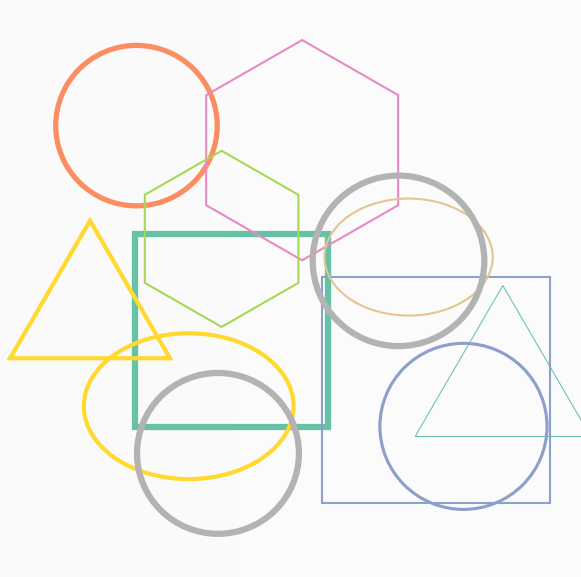[{"shape": "triangle", "thickness": 0.5, "radius": 0.87, "center": [0.865, 0.331]}, {"shape": "square", "thickness": 3, "radius": 0.83, "center": [0.398, 0.427]}, {"shape": "circle", "thickness": 2.5, "radius": 0.69, "center": [0.235, 0.782]}, {"shape": "circle", "thickness": 1.5, "radius": 0.72, "center": [0.797, 0.261]}, {"shape": "square", "thickness": 1, "radius": 0.98, "center": [0.75, 0.323]}, {"shape": "hexagon", "thickness": 1, "radius": 0.95, "center": [0.52, 0.739]}, {"shape": "hexagon", "thickness": 1, "radius": 0.76, "center": [0.381, 0.586]}, {"shape": "oval", "thickness": 2, "radius": 0.9, "center": [0.325, 0.296]}, {"shape": "triangle", "thickness": 2, "radius": 0.79, "center": [0.155, 0.458]}, {"shape": "oval", "thickness": 1, "radius": 0.72, "center": [0.703, 0.554]}, {"shape": "circle", "thickness": 3, "radius": 0.7, "center": [0.375, 0.214]}, {"shape": "circle", "thickness": 3, "radius": 0.74, "center": [0.686, 0.547]}]